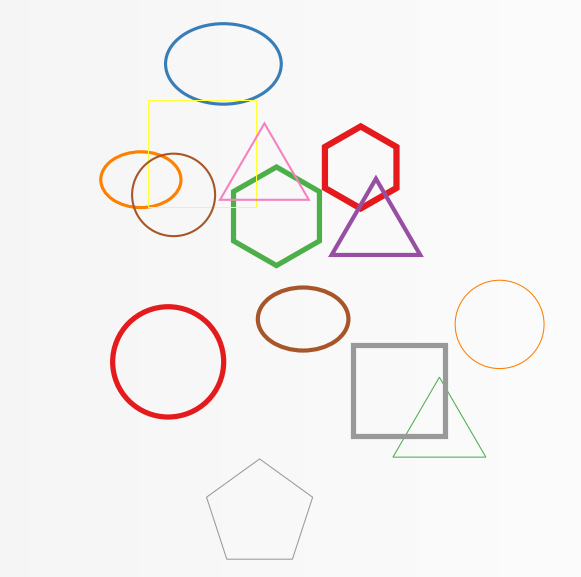[{"shape": "hexagon", "thickness": 3, "radius": 0.36, "center": [0.621, 0.709]}, {"shape": "circle", "thickness": 2.5, "radius": 0.48, "center": [0.289, 0.373]}, {"shape": "oval", "thickness": 1.5, "radius": 0.5, "center": [0.384, 0.888]}, {"shape": "triangle", "thickness": 0.5, "radius": 0.46, "center": [0.756, 0.254]}, {"shape": "hexagon", "thickness": 2.5, "radius": 0.43, "center": [0.476, 0.625]}, {"shape": "triangle", "thickness": 2, "radius": 0.44, "center": [0.647, 0.602]}, {"shape": "circle", "thickness": 0.5, "radius": 0.38, "center": [0.86, 0.437]}, {"shape": "oval", "thickness": 1.5, "radius": 0.34, "center": [0.242, 0.688]}, {"shape": "square", "thickness": 0.5, "radius": 0.46, "center": [0.347, 0.734]}, {"shape": "circle", "thickness": 1, "radius": 0.36, "center": [0.299, 0.662]}, {"shape": "oval", "thickness": 2, "radius": 0.39, "center": [0.522, 0.447]}, {"shape": "triangle", "thickness": 1, "radius": 0.44, "center": [0.455, 0.697]}, {"shape": "pentagon", "thickness": 0.5, "radius": 0.48, "center": [0.447, 0.108]}, {"shape": "square", "thickness": 2.5, "radius": 0.39, "center": [0.686, 0.323]}]